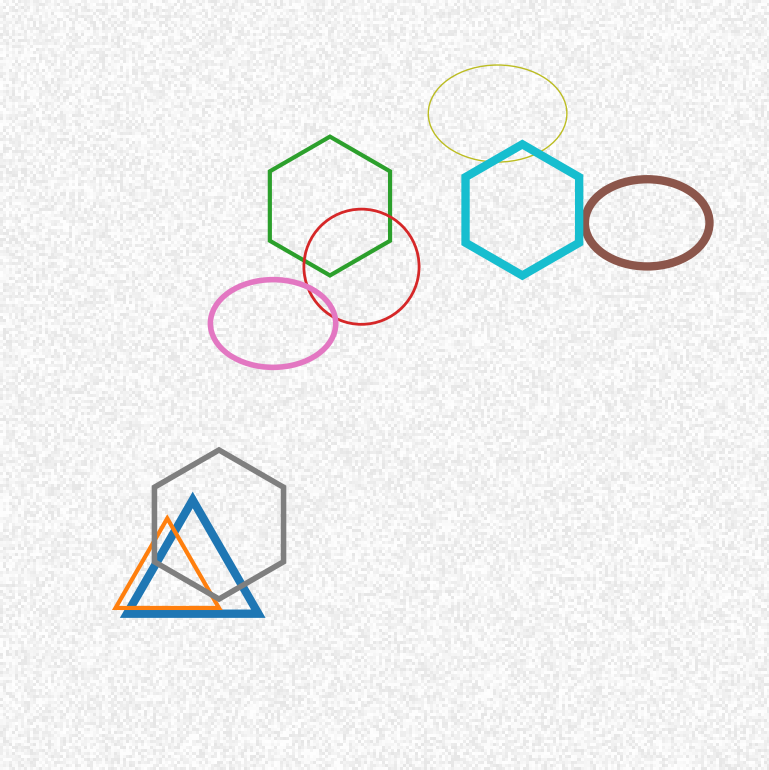[{"shape": "triangle", "thickness": 3, "radius": 0.49, "center": [0.25, 0.252]}, {"shape": "triangle", "thickness": 1.5, "radius": 0.39, "center": [0.217, 0.249]}, {"shape": "hexagon", "thickness": 1.5, "radius": 0.45, "center": [0.429, 0.732]}, {"shape": "circle", "thickness": 1, "radius": 0.37, "center": [0.469, 0.654]}, {"shape": "oval", "thickness": 3, "radius": 0.4, "center": [0.841, 0.711]}, {"shape": "oval", "thickness": 2, "radius": 0.41, "center": [0.355, 0.58]}, {"shape": "hexagon", "thickness": 2, "radius": 0.48, "center": [0.284, 0.319]}, {"shape": "oval", "thickness": 0.5, "radius": 0.45, "center": [0.646, 0.853]}, {"shape": "hexagon", "thickness": 3, "radius": 0.43, "center": [0.678, 0.727]}]